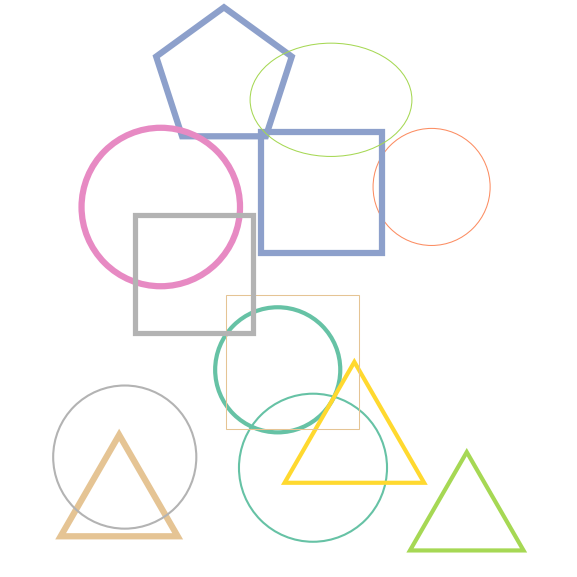[{"shape": "circle", "thickness": 1, "radius": 0.64, "center": [0.542, 0.189]}, {"shape": "circle", "thickness": 2, "radius": 0.54, "center": [0.481, 0.359]}, {"shape": "circle", "thickness": 0.5, "radius": 0.51, "center": [0.747, 0.675]}, {"shape": "square", "thickness": 3, "radius": 0.52, "center": [0.556, 0.666]}, {"shape": "pentagon", "thickness": 3, "radius": 0.62, "center": [0.388, 0.863]}, {"shape": "circle", "thickness": 3, "radius": 0.69, "center": [0.278, 0.641]}, {"shape": "oval", "thickness": 0.5, "radius": 0.7, "center": [0.573, 0.826]}, {"shape": "triangle", "thickness": 2, "radius": 0.57, "center": [0.808, 0.103]}, {"shape": "triangle", "thickness": 2, "radius": 0.7, "center": [0.614, 0.233]}, {"shape": "triangle", "thickness": 3, "radius": 0.59, "center": [0.206, 0.129]}, {"shape": "square", "thickness": 0.5, "radius": 0.58, "center": [0.506, 0.372]}, {"shape": "circle", "thickness": 1, "radius": 0.62, "center": [0.216, 0.208]}, {"shape": "square", "thickness": 2.5, "radius": 0.51, "center": [0.336, 0.525]}]